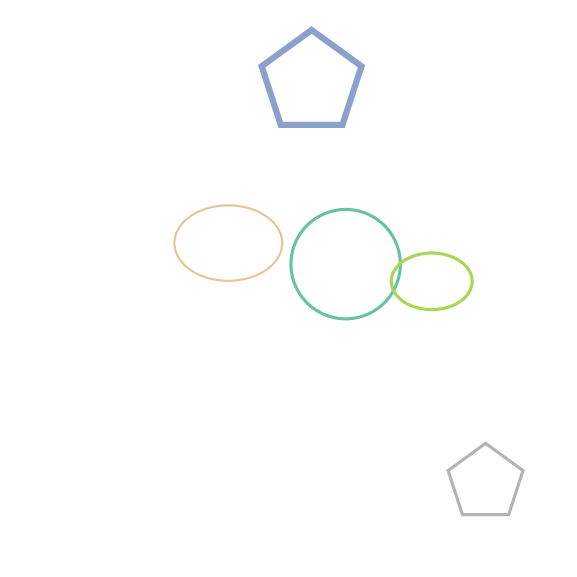[{"shape": "circle", "thickness": 1.5, "radius": 0.47, "center": [0.599, 0.542]}, {"shape": "pentagon", "thickness": 3, "radius": 0.45, "center": [0.54, 0.856]}, {"shape": "oval", "thickness": 1.5, "radius": 0.35, "center": [0.748, 0.512]}, {"shape": "oval", "thickness": 1, "radius": 0.47, "center": [0.395, 0.578]}, {"shape": "pentagon", "thickness": 1.5, "radius": 0.34, "center": [0.841, 0.163]}]